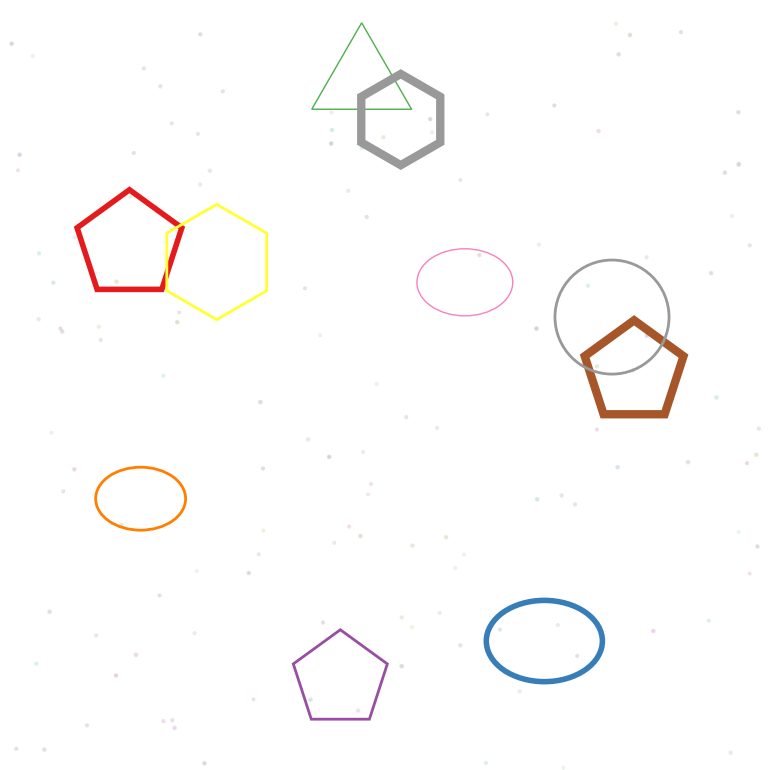[{"shape": "pentagon", "thickness": 2, "radius": 0.36, "center": [0.168, 0.682]}, {"shape": "oval", "thickness": 2, "radius": 0.38, "center": [0.707, 0.168]}, {"shape": "triangle", "thickness": 0.5, "radius": 0.37, "center": [0.47, 0.896]}, {"shape": "pentagon", "thickness": 1, "radius": 0.32, "center": [0.442, 0.118]}, {"shape": "oval", "thickness": 1, "radius": 0.29, "center": [0.183, 0.352]}, {"shape": "hexagon", "thickness": 1, "radius": 0.37, "center": [0.281, 0.66]}, {"shape": "pentagon", "thickness": 3, "radius": 0.34, "center": [0.824, 0.517]}, {"shape": "oval", "thickness": 0.5, "radius": 0.31, "center": [0.604, 0.633]}, {"shape": "circle", "thickness": 1, "radius": 0.37, "center": [0.795, 0.588]}, {"shape": "hexagon", "thickness": 3, "radius": 0.3, "center": [0.52, 0.845]}]